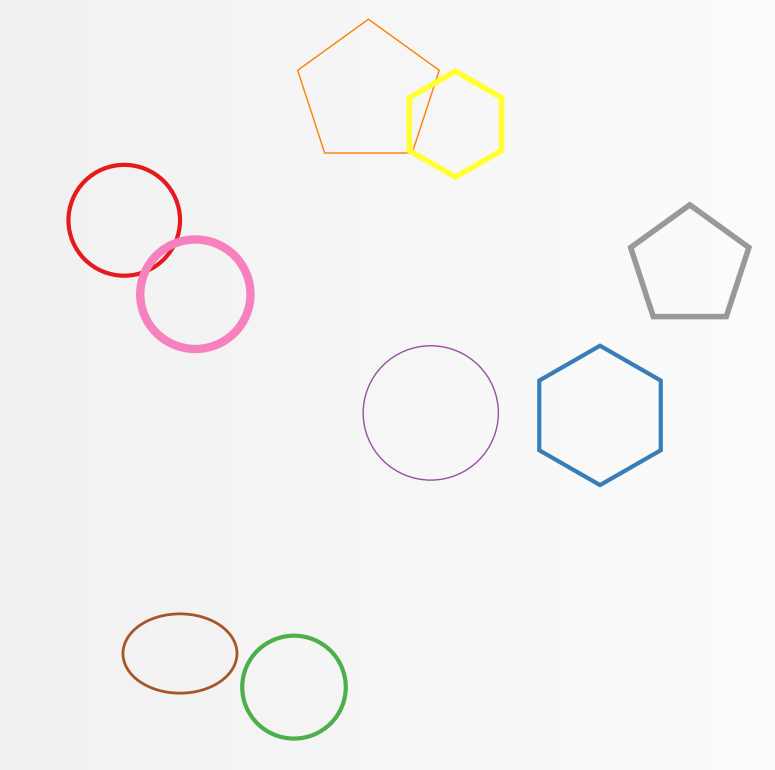[{"shape": "circle", "thickness": 1.5, "radius": 0.36, "center": [0.16, 0.714]}, {"shape": "hexagon", "thickness": 1.5, "radius": 0.45, "center": [0.774, 0.461]}, {"shape": "circle", "thickness": 1.5, "radius": 0.33, "center": [0.379, 0.108]}, {"shape": "circle", "thickness": 0.5, "radius": 0.44, "center": [0.556, 0.464]}, {"shape": "pentagon", "thickness": 0.5, "radius": 0.48, "center": [0.475, 0.879]}, {"shape": "hexagon", "thickness": 2, "radius": 0.34, "center": [0.588, 0.839]}, {"shape": "oval", "thickness": 1, "radius": 0.37, "center": [0.232, 0.151]}, {"shape": "circle", "thickness": 3, "radius": 0.36, "center": [0.252, 0.618]}, {"shape": "pentagon", "thickness": 2, "radius": 0.4, "center": [0.89, 0.654]}]